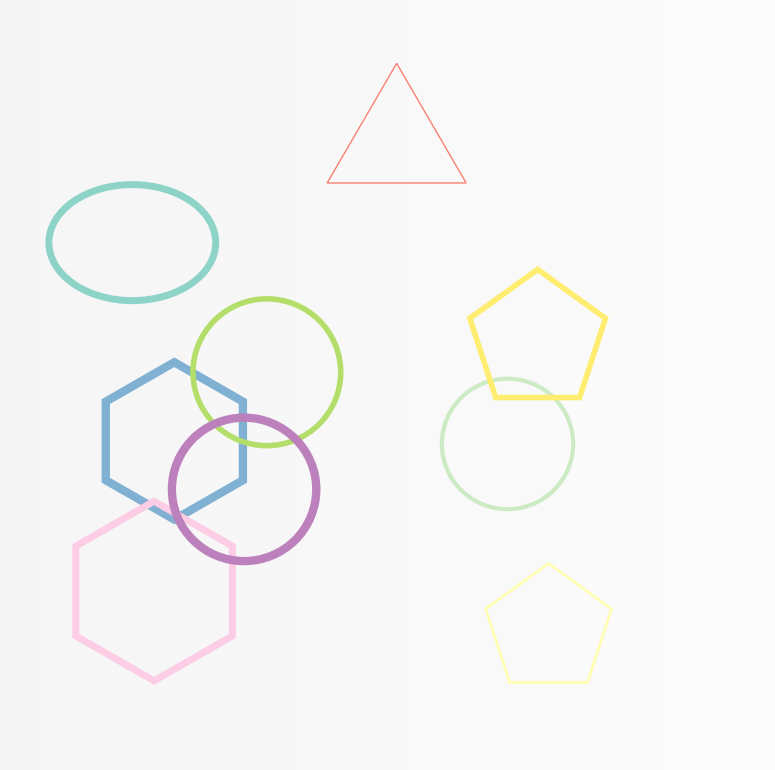[{"shape": "oval", "thickness": 2.5, "radius": 0.54, "center": [0.171, 0.685]}, {"shape": "pentagon", "thickness": 1, "radius": 0.43, "center": [0.708, 0.183]}, {"shape": "triangle", "thickness": 0.5, "radius": 0.52, "center": [0.512, 0.814]}, {"shape": "hexagon", "thickness": 3, "radius": 0.51, "center": [0.225, 0.427]}, {"shape": "circle", "thickness": 2, "radius": 0.48, "center": [0.344, 0.517]}, {"shape": "hexagon", "thickness": 2.5, "radius": 0.58, "center": [0.199, 0.232]}, {"shape": "circle", "thickness": 3, "radius": 0.47, "center": [0.315, 0.364]}, {"shape": "circle", "thickness": 1.5, "radius": 0.42, "center": [0.655, 0.423]}, {"shape": "pentagon", "thickness": 2, "radius": 0.46, "center": [0.694, 0.558]}]